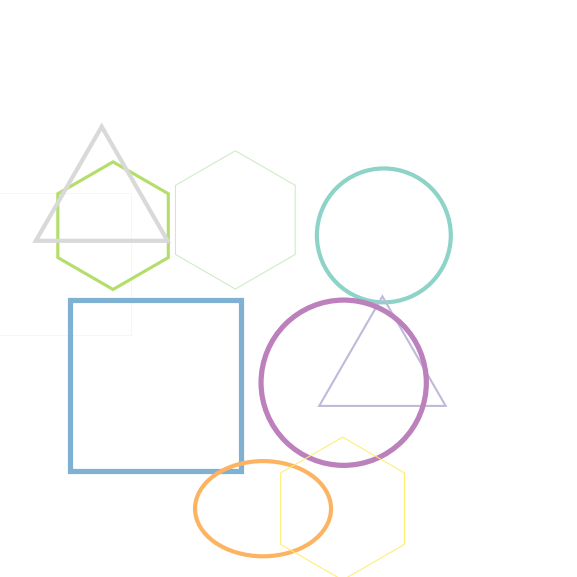[{"shape": "circle", "thickness": 2, "radius": 0.58, "center": [0.665, 0.592]}, {"shape": "square", "thickness": 0.5, "radius": 0.61, "center": [0.104, 0.542]}, {"shape": "triangle", "thickness": 1, "radius": 0.63, "center": [0.662, 0.359]}, {"shape": "square", "thickness": 2.5, "radius": 0.74, "center": [0.27, 0.332]}, {"shape": "oval", "thickness": 2, "radius": 0.59, "center": [0.455, 0.118]}, {"shape": "hexagon", "thickness": 1.5, "radius": 0.55, "center": [0.196, 0.608]}, {"shape": "triangle", "thickness": 2, "radius": 0.66, "center": [0.176, 0.648]}, {"shape": "circle", "thickness": 2.5, "radius": 0.72, "center": [0.595, 0.336]}, {"shape": "hexagon", "thickness": 0.5, "radius": 0.6, "center": [0.408, 0.618]}, {"shape": "hexagon", "thickness": 0.5, "radius": 0.62, "center": [0.593, 0.118]}]